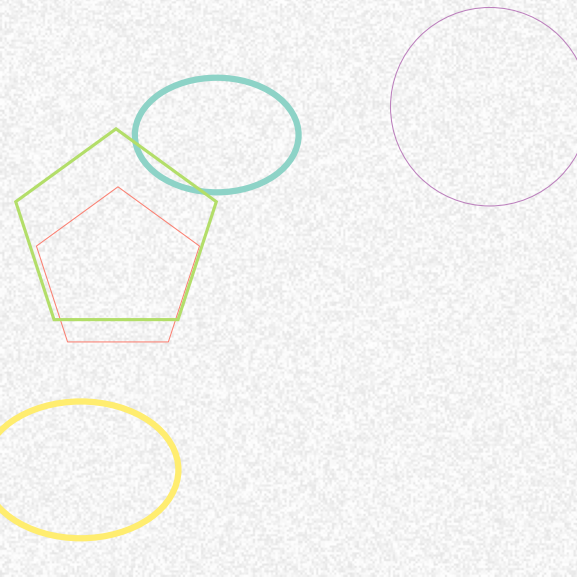[{"shape": "oval", "thickness": 3, "radius": 0.71, "center": [0.375, 0.765]}, {"shape": "pentagon", "thickness": 0.5, "radius": 0.74, "center": [0.204, 0.527]}, {"shape": "pentagon", "thickness": 1.5, "radius": 0.91, "center": [0.201, 0.593]}, {"shape": "circle", "thickness": 0.5, "radius": 0.86, "center": [0.848, 0.814]}, {"shape": "oval", "thickness": 3, "radius": 0.85, "center": [0.14, 0.186]}]